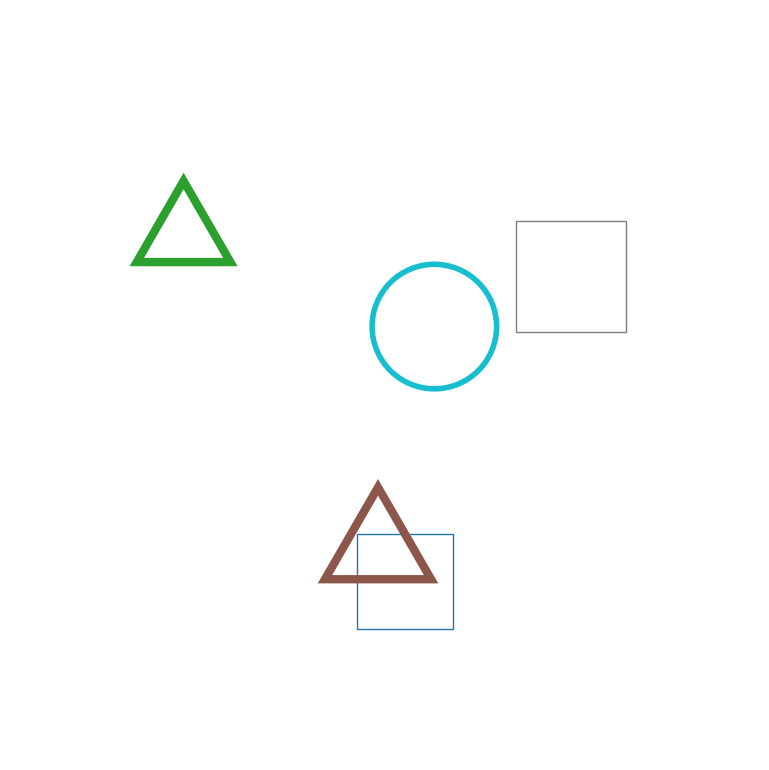[{"shape": "square", "thickness": 0.5, "radius": 0.31, "center": [0.526, 0.245]}, {"shape": "triangle", "thickness": 3, "radius": 0.35, "center": [0.238, 0.695]}, {"shape": "triangle", "thickness": 3, "radius": 0.4, "center": [0.491, 0.288]}, {"shape": "square", "thickness": 0.5, "radius": 0.36, "center": [0.742, 0.641]}, {"shape": "circle", "thickness": 2, "radius": 0.4, "center": [0.564, 0.576]}]